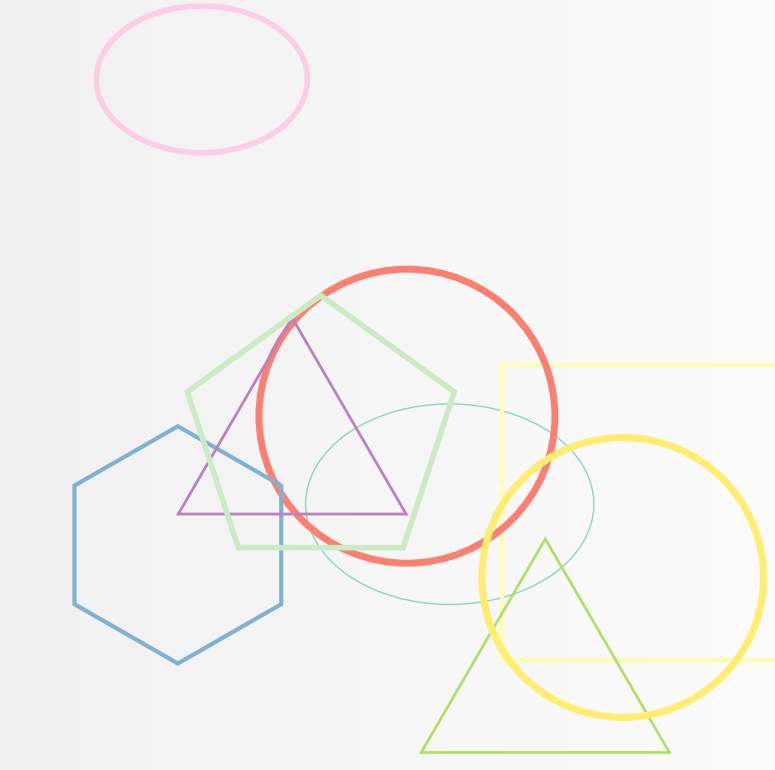[{"shape": "oval", "thickness": 0.5, "radius": 0.93, "center": [0.58, 0.345]}, {"shape": "square", "thickness": 1.5, "radius": 0.96, "center": [0.839, 0.334]}, {"shape": "circle", "thickness": 2.5, "radius": 0.95, "center": [0.525, 0.46]}, {"shape": "hexagon", "thickness": 1.5, "radius": 0.77, "center": [0.229, 0.292]}, {"shape": "triangle", "thickness": 1, "radius": 0.92, "center": [0.704, 0.115]}, {"shape": "oval", "thickness": 2, "radius": 0.68, "center": [0.26, 0.897]}, {"shape": "triangle", "thickness": 1, "radius": 0.85, "center": [0.377, 0.417]}, {"shape": "pentagon", "thickness": 2, "radius": 0.91, "center": [0.414, 0.435]}, {"shape": "circle", "thickness": 2.5, "radius": 0.91, "center": [0.803, 0.25]}]